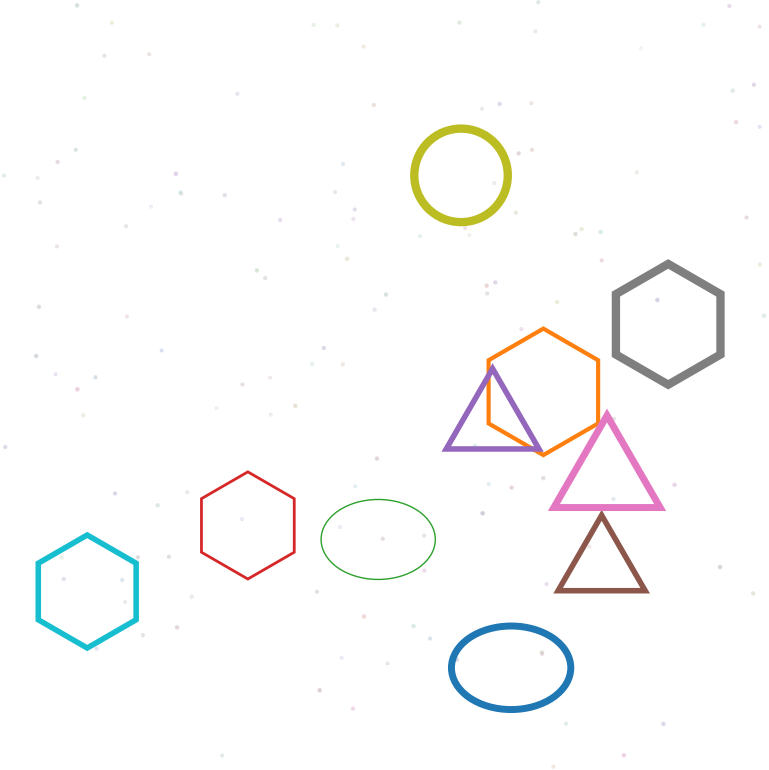[{"shape": "oval", "thickness": 2.5, "radius": 0.39, "center": [0.664, 0.133]}, {"shape": "hexagon", "thickness": 1.5, "radius": 0.41, "center": [0.706, 0.491]}, {"shape": "oval", "thickness": 0.5, "radius": 0.37, "center": [0.491, 0.299]}, {"shape": "hexagon", "thickness": 1, "radius": 0.35, "center": [0.322, 0.318]}, {"shape": "triangle", "thickness": 2, "radius": 0.35, "center": [0.64, 0.452]}, {"shape": "triangle", "thickness": 2, "radius": 0.33, "center": [0.781, 0.265]}, {"shape": "triangle", "thickness": 2.5, "radius": 0.4, "center": [0.788, 0.381]}, {"shape": "hexagon", "thickness": 3, "radius": 0.39, "center": [0.868, 0.579]}, {"shape": "circle", "thickness": 3, "radius": 0.3, "center": [0.599, 0.772]}, {"shape": "hexagon", "thickness": 2, "radius": 0.37, "center": [0.113, 0.232]}]